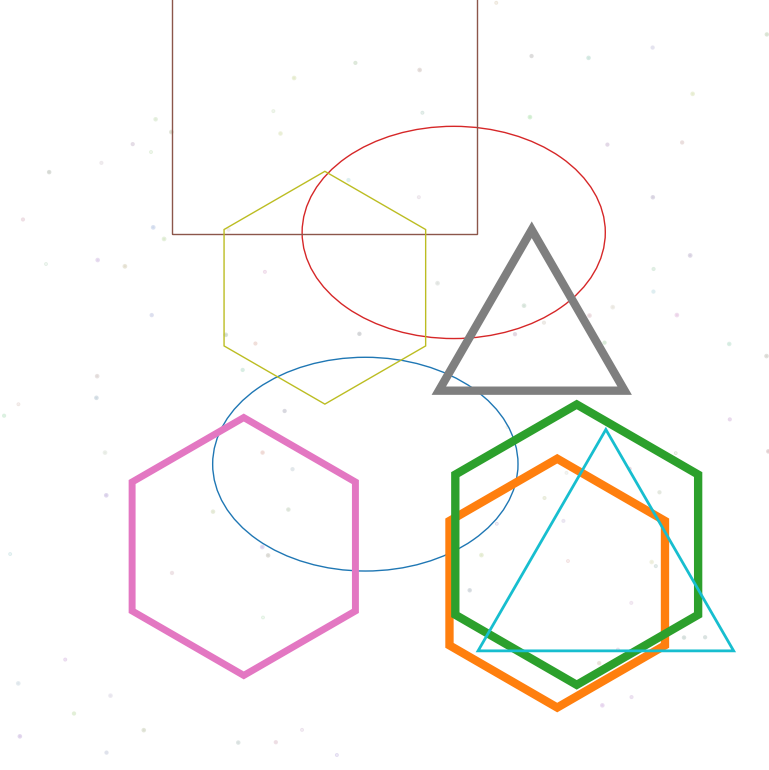[{"shape": "oval", "thickness": 0.5, "radius": 0.99, "center": [0.474, 0.397]}, {"shape": "hexagon", "thickness": 3, "radius": 0.81, "center": [0.724, 0.243]}, {"shape": "hexagon", "thickness": 3, "radius": 0.91, "center": [0.749, 0.293]}, {"shape": "oval", "thickness": 0.5, "radius": 0.98, "center": [0.589, 0.698]}, {"shape": "square", "thickness": 0.5, "radius": 0.99, "center": [0.421, 0.894]}, {"shape": "hexagon", "thickness": 2.5, "radius": 0.84, "center": [0.317, 0.29]}, {"shape": "triangle", "thickness": 3, "radius": 0.7, "center": [0.691, 0.562]}, {"shape": "hexagon", "thickness": 0.5, "radius": 0.76, "center": [0.422, 0.626]}, {"shape": "triangle", "thickness": 1, "radius": 0.96, "center": [0.787, 0.251]}]